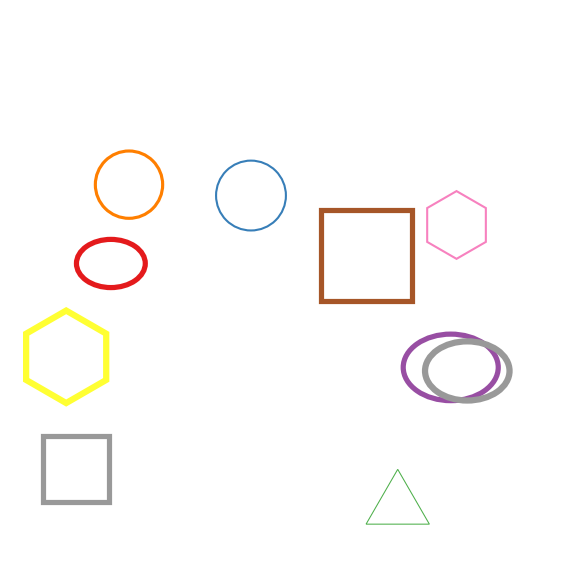[{"shape": "oval", "thickness": 2.5, "radius": 0.3, "center": [0.192, 0.543]}, {"shape": "circle", "thickness": 1, "radius": 0.3, "center": [0.435, 0.661]}, {"shape": "triangle", "thickness": 0.5, "radius": 0.32, "center": [0.689, 0.123]}, {"shape": "oval", "thickness": 2.5, "radius": 0.41, "center": [0.78, 0.363]}, {"shape": "circle", "thickness": 1.5, "radius": 0.29, "center": [0.223, 0.679]}, {"shape": "hexagon", "thickness": 3, "radius": 0.4, "center": [0.115, 0.381]}, {"shape": "square", "thickness": 2.5, "radius": 0.4, "center": [0.634, 0.557]}, {"shape": "hexagon", "thickness": 1, "radius": 0.29, "center": [0.791, 0.61]}, {"shape": "square", "thickness": 2.5, "radius": 0.29, "center": [0.132, 0.187]}, {"shape": "oval", "thickness": 3, "radius": 0.37, "center": [0.809, 0.357]}]